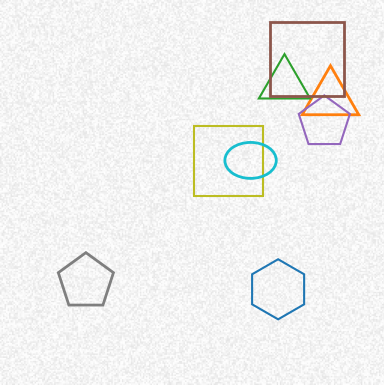[{"shape": "hexagon", "thickness": 1.5, "radius": 0.39, "center": [0.722, 0.249]}, {"shape": "triangle", "thickness": 2, "radius": 0.42, "center": [0.858, 0.744]}, {"shape": "triangle", "thickness": 1.5, "radius": 0.38, "center": [0.739, 0.783]}, {"shape": "pentagon", "thickness": 1.5, "radius": 0.35, "center": [0.842, 0.682]}, {"shape": "square", "thickness": 2, "radius": 0.48, "center": [0.797, 0.846]}, {"shape": "pentagon", "thickness": 2, "radius": 0.38, "center": [0.223, 0.269]}, {"shape": "square", "thickness": 1.5, "radius": 0.45, "center": [0.594, 0.582]}, {"shape": "oval", "thickness": 2, "radius": 0.33, "center": [0.651, 0.583]}]